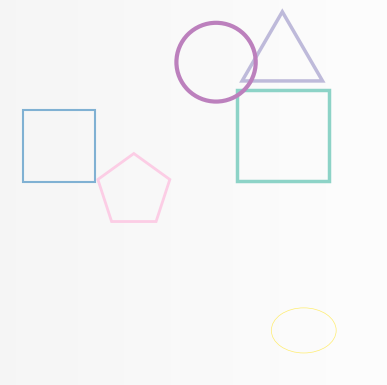[{"shape": "square", "thickness": 2.5, "radius": 0.59, "center": [0.731, 0.647]}, {"shape": "triangle", "thickness": 2.5, "radius": 0.6, "center": [0.729, 0.85]}, {"shape": "square", "thickness": 1.5, "radius": 0.47, "center": [0.153, 0.62]}, {"shape": "pentagon", "thickness": 2, "radius": 0.49, "center": [0.345, 0.504]}, {"shape": "circle", "thickness": 3, "radius": 0.51, "center": [0.558, 0.838]}, {"shape": "oval", "thickness": 0.5, "radius": 0.42, "center": [0.784, 0.142]}]